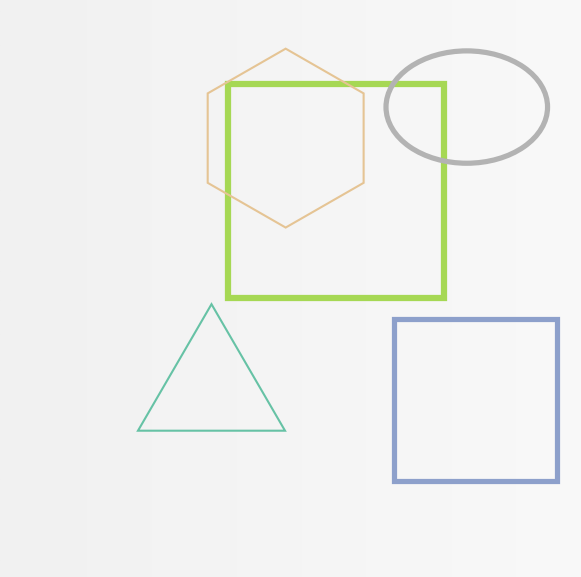[{"shape": "triangle", "thickness": 1, "radius": 0.73, "center": [0.364, 0.326]}, {"shape": "square", "thickness": 2.5, "radius": 0.7, "center": [0.818, 0.307]}, {"shape": "square", "thickness": 3, "radius": 0.93, "center": [0.578, 0.669]}, {"shape": "hexagon", "thickness": 1, "radius": 0.77, "center": [0.491, 0.76]}, {"shape": "oval", "thickness": 2.5, "radius": 0.69, "center": [0.803, 0.814]}]